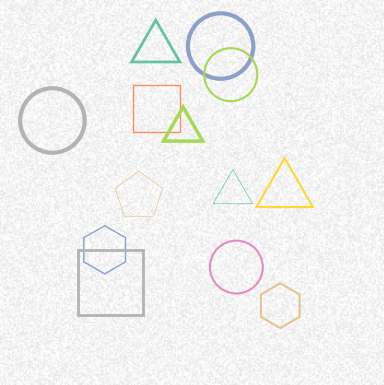[{"shape": "triangle", "thickness": 0.5, "radius": 0.3, "center": [0.605, 0.5]}, {"shape": "triangle", "thickness": 2, "radius": 0.36, "center": [0.405, 0.875]}, {"shape": "square", "thickness": 1, "radius": 0.3, "center": [0.407, 0.718]}, {"shape": "circle", "thickness": 3, "radius": 0.42, "center": [0.573, 0.88]}, {"shape": "hexagon", "thickness": 1, "radius": 0.31, "center": [0.272, 0.351]}, {"shape": "circle", "thickness": 1.5, "radius": 0.34, "center": [0.614, 0.306]}, {"shape": "triangle", "thickness": 2.5, "radius": 0.3, "center": [0.476, 0.663]}, {"shape": "circle", "thickness": 1.5, "radius": 0.34, "center": [0.599, 0.806]}, {"shape": "triangle", "thickness": 1.5, "radius": 0.42, "center": [0.739, 0.505]}, {"shape": "hexagon", "thickness": 1.5, "radius": 0.29, "center": [0.728, 0.206]}, {"shape": "pentagon", "thickness": 0.5, "radius": 0.32, "center": [0.361, 0.491]}, {"shape": "square", "thickness": 2, "radius": 0.42, "center": [0.286, 0.266]}, {"shape": "circle", "thickness": 3, "radius": 0.42, "center": [0.136, 0.687]}]